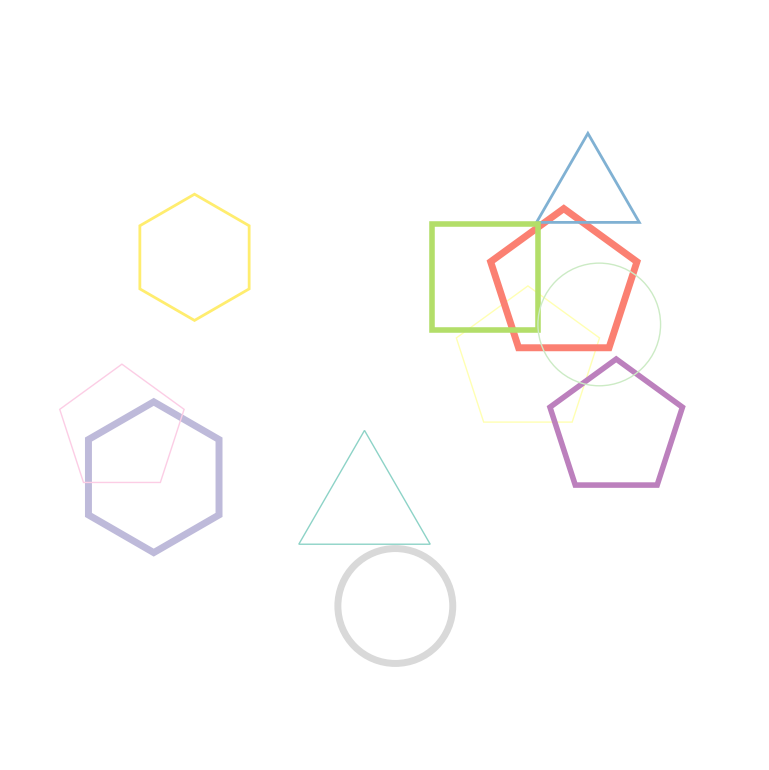[{"shape": "triangle", "thickness": 0.5, "radius": 0.49, "center": [0.473, 0.342]}, {"shape": "pentagon", "thickness": 0.5, "radius": 0.49, "center": [0.686, 0.531]}, {"shape": "hexagon", "thickness": 2.5, "radius": 0.49, "center": [0.2, 0.38]}, {"shape": "pentagon", "thickness": 2.5, "radius": 0.5, "center": [0.732, 0.629]}, {"shape": "triangle", "thickness": 1, "radius": 0.39, "center": [0.764, 0.75]}, {"shape": "square", "thickness": 2, "radius": 0.34, "center": [0.63, 0.64]}, {"shape": "pentagon", "thickness": 0.5, "radius": 0.42, "center": [0.158, 0.442]}, {"shape": "circle", "thickness": 2.5, "radius": 0.37, "center": [0.513, 0.213]}, {"shape": "pentagon", "thickness": 2, "radius": 0.45, "center": [0.8, 0.443]}, {"shape": "circle", "thickness": 0.5, "radius": 0.4, "center": [0.778, 0.579]}, {"shape": "hexagon", "thickness": 1, "radius": 0.41, "center": [0.253, 0.666]}]